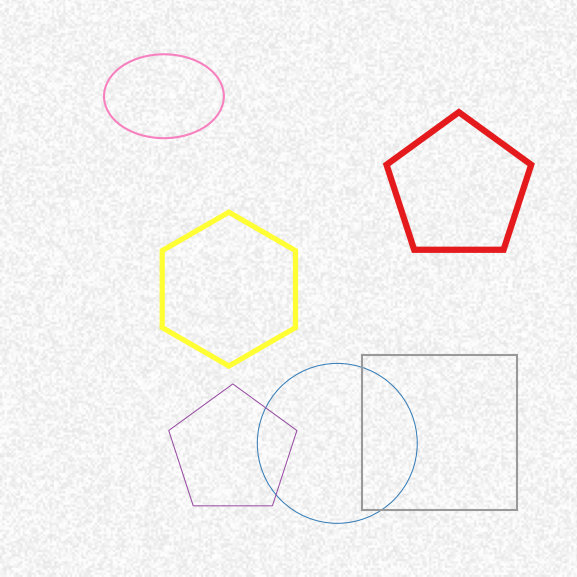[{"shape": "pentagon", "thickness": 3, "radius": 0.66, "center": [0.795, 0.673]}, {"shape": "circle", "thickness": 0.5, "radius": 0.69, "center": [0.584, 0.231]}, {"shape": "pentagon", "thickness": 0.5, "radius": 0.58, "center": [0.403, 0.218]}, {"shape": "hexagon", "thickness": 2.5, "radius": 0.67, "center": [0.396, 0.499]}, {"shape": "oval", "thickness": 1, "radius": 0.52, "center": [0.284, 0.833]}, {"shape": "square", "thickness": 1, "radius": 0.67, "center": [0.762, 0.25]}]